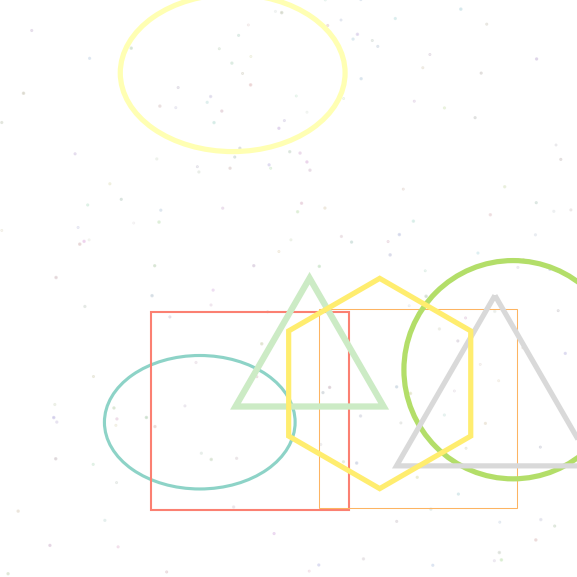[{"shape": "oval", "thickness": 1.5, "radius": 0.83, "center": [0.346, 0.268]}, {"shape": "oval", "thickness": 2.5, "radius": 0.97, "center": [0.403, 0.873]}, {"shape": "square", "thickness": 1, "radius": 0.86, "center": [0.433, 0.287]}, {"shape": "square", "thickness": 0.5, "radius": 0.86, "center": [0.723, 0.292]}, {"shape": "circle", "thickness": 2.5, "radius": 0.94, "center": [0.888, 0.359]}, {"shape": "triangle", "thickness": 2.5, "radius": 0.98, "center": [0.857, 0.291]}, {"shape": "triangle", "thickness": 3, "radius": 0.74, "center": [0.536, 0.369]}, {"shape": "hexagon", "thickness": 2.5, "radius": 0.91, "center": [0.657, 0.335]}]